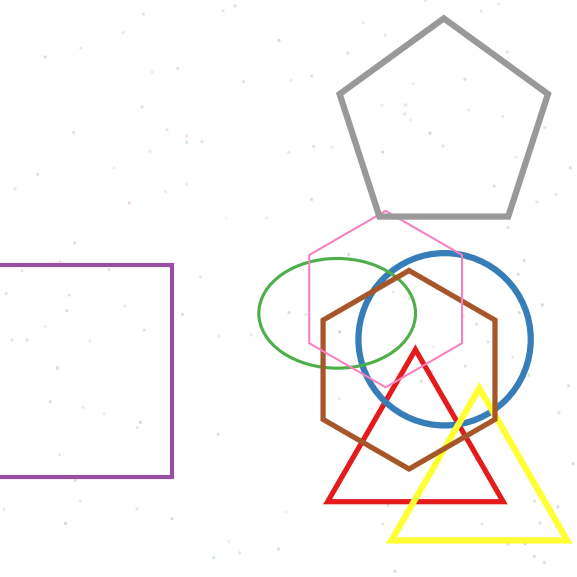[{"shape": "triangle", "thickness": 2.5, "radius": 0.88, "center": [0.719, 0.218]}, {"shape": "circle", "thickness": 3, "radius": 0.75, "center": [0.77, 0.412]}, {"shape": "oval", "thickness": 1.5, "radius": 0.68, "center": [0.584, 0.457]}, {"shape": "square", "thickness": 2, "radius": 0.92, "center": [0.114, 0.357]}, {"shape": "triangle", "thickness": 3, "radius": 0.88, "center": [0.83, 0.151]}, {"shape": "hexagon", "thickness": 2.5, "radius": 0.86, "center": [0.708, 0.359]}, {"shape": "hexagon", "thickness": 1, "radius": 0.76, "center": [0.668, 0.481]}, {"shape": "pentagon", "thickness": 3, "radius": 0.95, "center": [0.768, 0.778]}]